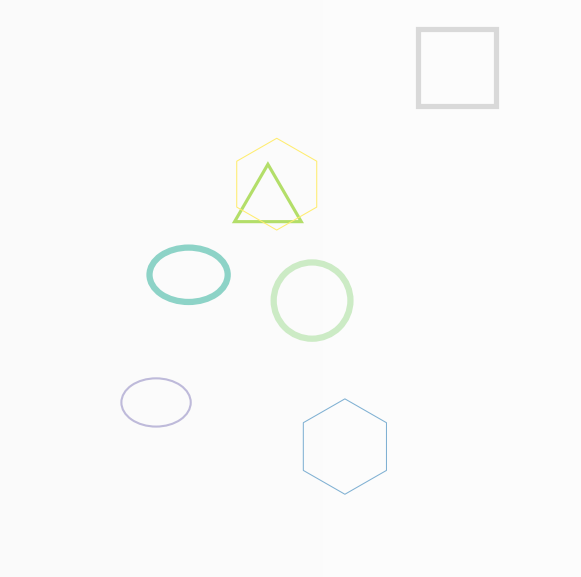[{"shape": "oval", "thickness": 3, "radius": 0.34, "center": [0.324, 0.523]}, {"shape": "oval", "thickness": 1, "radius": 0.3, "center": [0.268, 0.302]}, {"shape": "hexagon", "thickness": 0.5, "radius": 0.41, "center": [0.593, 0.226]}, {"shape": "triangle", "thickness": 1.5, "radius": 0.33, "center": [0.461, 0.648]}, {"shape": "square", "thickness": 2.5, "radius": 0.34, "center": [0.786, 0.883]}, {"shape": "circle", "thickness": 3, "radius": 0.33, "center": [0.537, 0.479]}, {"shape": "hexagon", "thickness": 0.5, "radius": 0.4, "center": [0.476, 0.68]}]